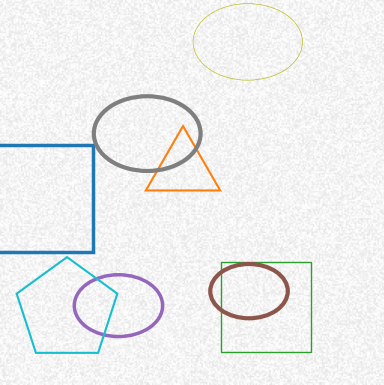[{"shape": "square", "thickness": 2.5, "radius": 0.69, "center": [0.103, 0.483]}, {"shape": "triangle", "thickness": 1.5, "radius": 0.56, "center": [0.475, 0.561]}, {"shape": "square", "thickness": 1, "radius": 0.59, "center": [0.69, 0.203]}, {"shape": "oval", "thickness": 2.5, "radius": 0.57, "center": [0.308, 0.206]}, {"shape": "oval", "thickness": 3, "radius": 0.5, "center": [0.647, 0.244]}, {"shape": "oval", "thickness": 3, "radius": 0.69, "center": [0.382, 0.653]}, {"shape": "oval", "thickness": 0.5, "radius": 0.71, "center": [0.644, 0.891]}, {"shape": "pentagon", "thickness": 1.5, "radius": 0.69, "center": [0.174, 0.195]}]